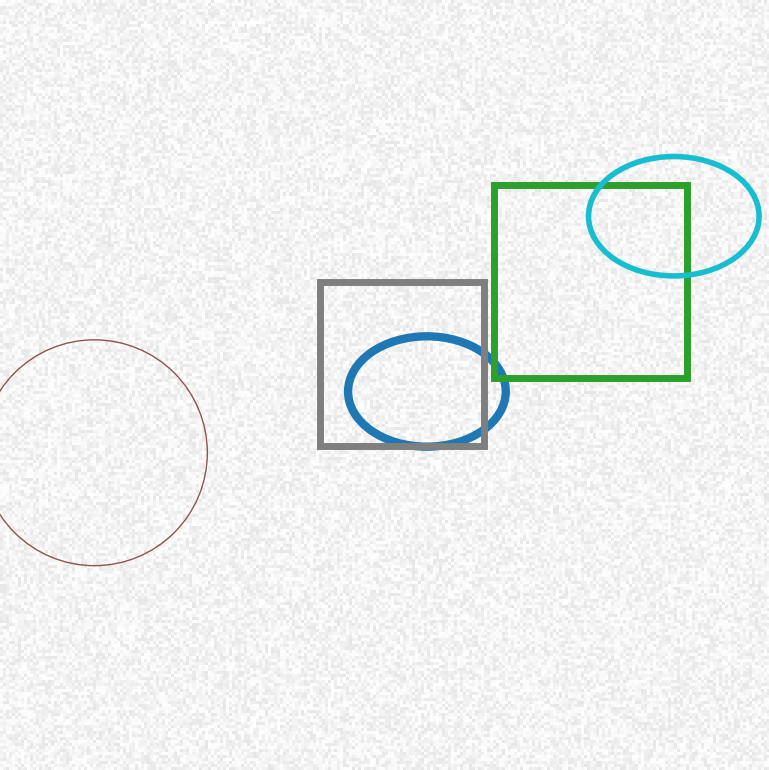[{"shape": "oval", "thickness": 3, "radius": 0.51, "center": [0.554, 0.492]}, {"shape": "square", "thickness": 2.5, "radius": 0.63, "center": [0.767, 0.635]}, {"shape": "circle", "thickness": 0.5, "radius": 0.73, "center": [0.123, 0.412]}, {"shape": "square", "thickness": 2.5, "radius": 0.53, "center": [0.522, 0.528]}, {"shape": "oval", "thickness": 2, "radius": 0.55, "center": [0.875, 0.719]}]